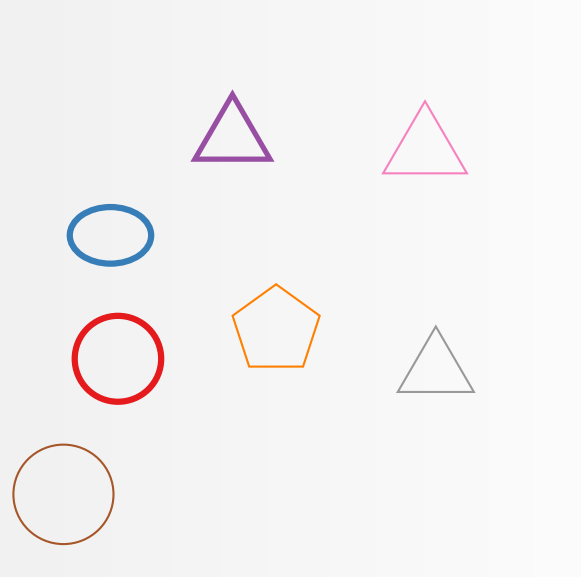[{"shape": "circle", "thickness": 3, "radius": 0.37, "center": [0.203, 0.378]}, {"shape": "oval", "thickness": 3, "radius": 0.35, "center": [0.19, 0.592]}, {"shape": "triangle", "thickness": 2.5, "radius": 0.37, "center": [0.4, 0.761]}, {"shape": "pentagon", "thickness": 1, "radius": 0.39, "center": [0.475, 0.428]}, {"shape": "circle", "thickness": 1, "radius": 0.43, "center": [0.109, 0.143]}, {"shape": "triangle", "thickness": 1, "radius": 0.42, "center": [0.731, 0.741]}, {"shape": "triangle", "thickness": 1, "radius": 0.38, "center": [0.75, 0.358]}]